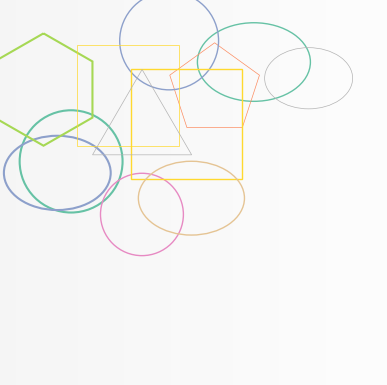[{"shape": "oval", "thickness": 1, "radius": 0.73, "center": [0.655, 0.839]}, {"shape": "circle", "thickness": 1.5, "radius": 0.66, "center": [0.184, 0.581]}, {"shape": "pentagon", "thickness": 0.5, "radius": 0.61, "center": [0.554, 0.767]}, {"shape": "oval", "thickness": 1.5, "radius": 0.69, "center": [0.148, 0.551]}, {"shape": "circle", "thickness": 1, "radius": 0.64, "center": [0.436, 0.894]}, {"shape": "circle", "thickness": 1, "radius": 0.53, "center": [0.366, 0.443]}, {"shape": "hexagon", "thickness": 1.5, "radius": 0.73, "center": [0.112, 0.767]}, {"shape": "square", "thickness": 1, "radius": 0.72, "center": [0.481, 0.678]}, {"shape": "square", "thickness": 0.5, "radius": 0.66, "center": [0.33, 0.753]}, {"shape": "oval", "thickness": 1, "radius": 0.68, "center": [0.494, 0.485]}, {"shape": "triangle", "thickness": 0.5, "radius": 0.74, "center": [0.367, 0.672]}, {"shape": "oval", "thickness": 0.5, "radius": 0.57, "center": [0.796, 0.797]}]